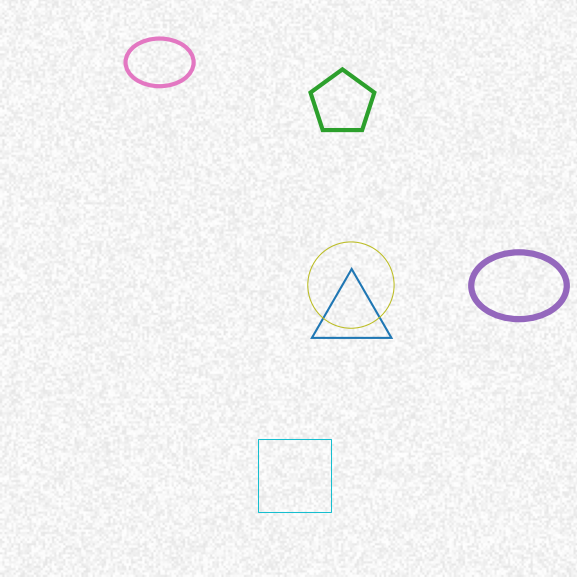[{"shape": "triangle", "thickness": 1, "radius": 0.4, "center": [0.609, 0.454]}, {"shape": "pentagon", "thickness": 2, "radius": 0.29, "center": [0.593, 0.821]}, {"shape": "oval", "thickness": 3, "radius": 0.41, "center": [0.899, 0.504]}, {"shape": "oval", "thickness": 2, "radius": 0.29, "center": [0.276, 0.891]}, {"shape": "circle", "thickness": 0.5, "radius": 0.37, "center": [0.608, 0.505]}, {"shape": "square", "thickness": 0.5, "radius": 0.32, "center": [0.51, 0.176]}]